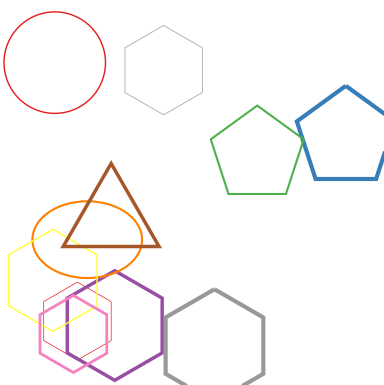[{"shape": "circle", "thickness": 1, "radius": 0.66, "center": [0.142, 0.837]}, {"shape": "hexagon", "thickness": 0.5, "radius": 0.51, "center": [0.201, 0.166]}, {"shape": "pentagon", "thickness": 3, "radius": 0.67, "center": [0.898, 0.643]}, {"shape": "pentagon", "thickness": 1.5, "radius": 0.63, "center": [0.668, 0.599]}, {"shape": "hexagon", "thickness": 2.5, "radius": 0.71, "center": [0.298, 0.154]}, {"shape": "oval", "thickness": 1.5, "radius": 0.71, "center": [0.227, 0.378]}, {"shape": "hexagon", "thickness": 1, "radius": 0.66, "center": [0.137, 0.272]}, {"shape": "triangle", "thickness": 2.5, "radius": 0.72, "center": [0.289, 0.432]}, {"shape": "hexagon", "thickness": 2, "radius": 0.5, "center": [0.191, 0.133]}, {"shape": "hexagon", "thickness": 0.5, "radius": 0.58, "center": [0.425, 0.818]}, {"shape": "hexagon", "thickness": 3, "radius": 0.73, "center": [0.557, 0.102]}]